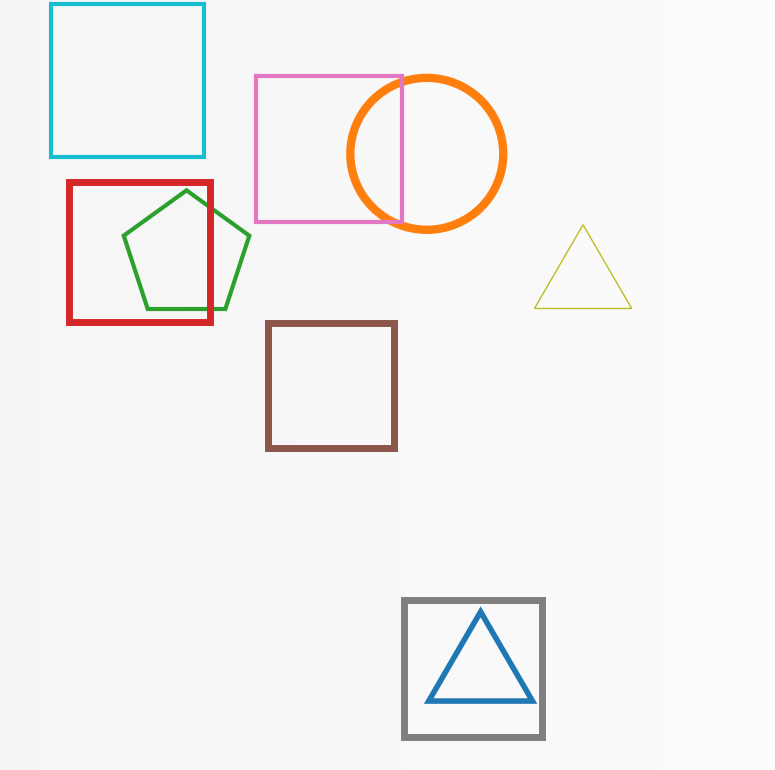[{"shape": "triangle", "thickness": 2, "radius": 0.39, "center": [0.62, 0.128]}, {"shape": "circle", "thickness": 3, "radius": 0.49, "center": [0.551, 0.8]}, {"shape": "pentagon", "thickness": 1.5, "radius": 0.43, "center": [0.241, 0.668]}, {"shape": "square", "thickness": 2.5, "radius": 0.45, "center": [0.18, 0.673]}, {"shape": "square", "thickness": 2.5, "radius": 0.41, "center": [0.427, 0.5]}, {"shape": "square", "thickness": 1.5, "radius": 0.47, "center": [0.424, 0.806]}, {"shape": "square", "thickness": 2.5, "radius": 0.45, "center": [0.611, 0.131]}, {"shape": "triangle", "thickness": 0.5, "radius": 0.36, "center": [0.752, 0.636]}, {"shape": "square", "thickness": 1.5, "radius": 0.5, "center": [0.164, 0.895]}]